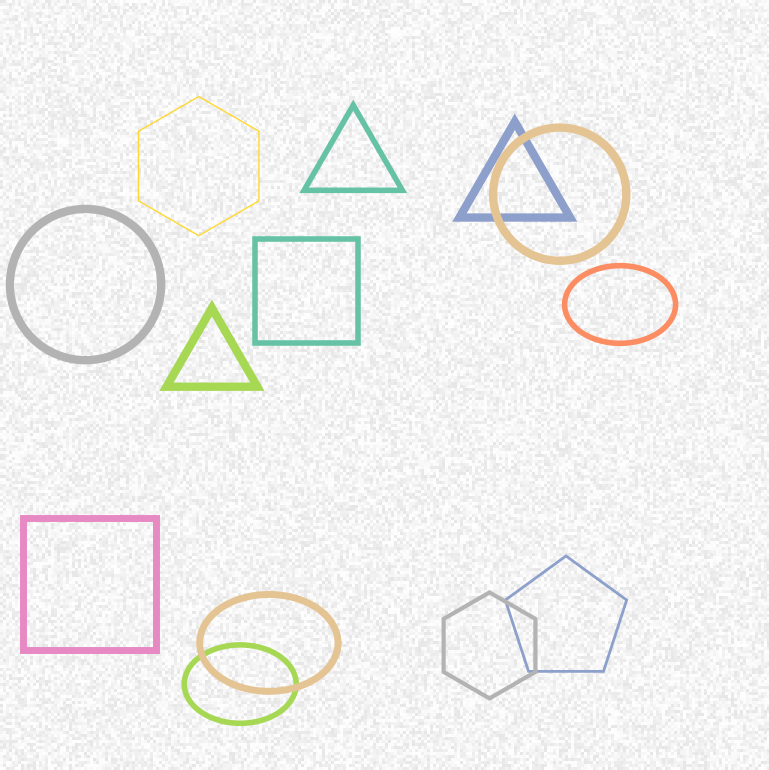[{"shape": "square", "thickness": 2, "radius": 0.33, "center": [0.398, 0.622]}, {"shape": "triangle", "thickness": 2, "radius": 0.37, "center": [0.459, 0.79]}, {"shape": "oval", "thickness": 2, "radius": 0.36, "center": [0.805, 0.605]}, {"shape": "pentagon", "thickness": 1, "radius": 0.41, "center": [0.735, 0.195]}, {"shape": "triangle", "thickness": 3, "radius": 0.41, "center": [0.669, 0.759]}, {"shape": "square", "thickness": 2.5, "radius": 0.43, "center": [0.116, 0.241]}, {"shape": "triangle", "thickness": 3, "radius": 0.34, "center": [0.275, 0.532]}, {"shape": "oval", "thickness": 2, "radius": 0.36, "center": [0.312, 0.112]}, {"shape": "hexagon", "thickness": 0.5, "radius": 0.45, "center": [0.258, 0.784]}, {"shape": "oval", "thickness": 2.5, "radius": 0.45, "center": [0.349, 0.165]}, {"shape": "circle", "thickness": 3, "radius": 0.43, "center": [0.727, 0.748]}, {"shape": "circle", "thickness": 3, "radius": 0.49, "center": [0.111, 0.63]}, {"shape": "hexagon", "thickness": 1.5, "radius": 0.34, "center": [0.636, 0.162]}]